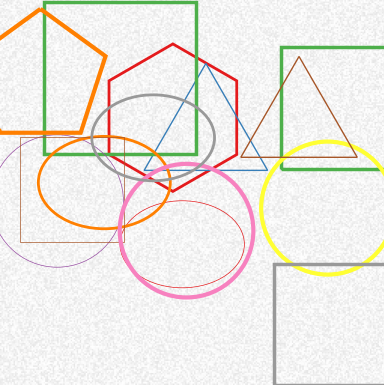[{"shape": "oval", "thickness": 0.5, "radius": 0.81, "center": [0.473, 0.366]}, {"shape": "hexagon", "thickness": 2, "radius": 0.96, "center": [0.449, 0.694]}, {"shape": "triangle", "thickness": 1, "radius": 0.93, "center": [0.535, 0.65]}, {"shape": "square", "thickness": 2.5, "radius": 0.79, "center": [0.889, 0.72]}, {"shape": "square", "thickness": 2.5, "radius": 0.99, "center": [0.312, 0.797]}, {"shape": "circle", "thickness": 0.5, "radius": 0.86, "center": [0.149, 0.478]}, {"shape": "oval", "thickness": 2, "radius": 0.86, "center": [0.271, 0.526]}, {"shape": "pentagon", "thickness": 3, "radius": 0.89, "center": [0.105, 0.799]}, {"shape": "circle", "thickness": 3, "radius": 0.86, "center": [0.851, 0.46]}, {"shape": "triangle", "thickness": 1, "radius": 0.87, "center": [0.777, 0.679]}, {"shape": "square", "thickness": 0.5, "radius": 0.68, "center": [0.187, 0.508]}, {"shape": "circle", "thickness": 3, "radius": 0.87, "center": [0.485, 0.401]}, {"shape": "square", "thickness": 2.5, "radius": 0.79, "center": [0.869, 0.157]}, {"shape": "oval", "thickness": 2, "radius": 0.8, "center": [0.398, 0.642]}]